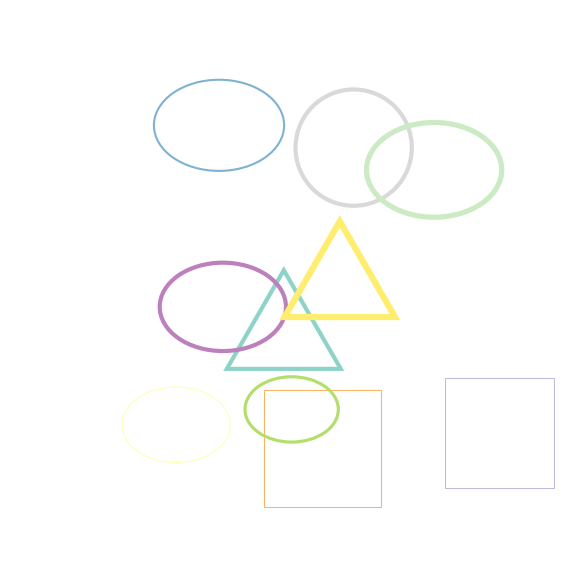[{"shape": "triangle", "thickness": 2, "radius": 0.57, "center": [0.491, 0.417]}, {"shape": "oval", "thickness": 0.5, "radius": 0.47, "center": [0.305, 0.264]}, {"shape": "square", "thickness": 0.5, "radius": 0.47, "center": [0.865, 0.249]}, {"shape": "oval", "thickness": 1, "radius": 0.56, "center": [0.379, 0.782]}, {"shape": "square", "thickness": 0.5, "radius": 0.51, "center": [0.558, 0.223]}, {"shape": "oval", "thickness": 1.5, "radius": 0.4, "center": [0.505, 0.29]}, {"shape": "circle", "thickness": 2, "radius": 0.5, "center": [0.612, 0.744]}, {"shape": "oval", "thickness": 2, "radius": 0.55, "center": [0.386, 0.468]}, {"shape": "oval", "thickness": 2.5, "radius": 0.59, "center": [0.752, 0.705]}, {"shape": "triangle", "thickness": 3, "radius": 0.55, "center": [0.588, 0.505]}]